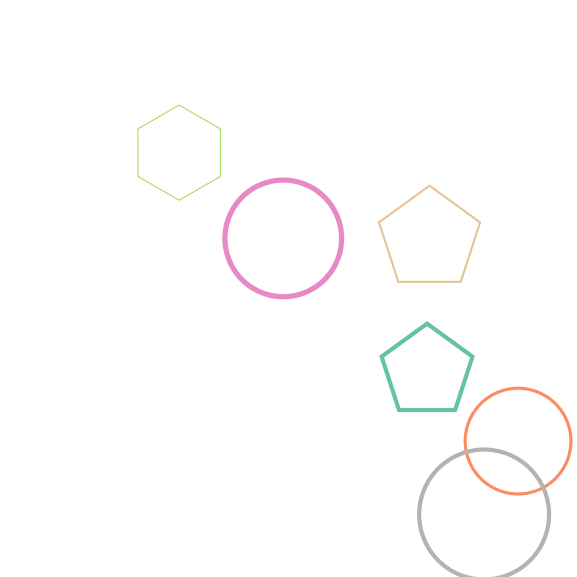[{"shape": "pentagon", "thickness": 2, "radius": 0.41, "center": [0.739, 0.356]}, {"shape": "circle", "thickness": 1.5, "radius": 0.46, "center": [0.897, 0.235]}, {"shape": "circle", "thickness": 2.5, "radius": 0.51, "center": [0.491, 0.586]}, {"shape": "hexagon", "thickness": 0.5, "radius": 0.41, "center": [0.31, 0.735]}, {"shape": "pentagon", "thickness": 1, "radius": 0.46, "center": [0.744, 0.586]}, {"shape": "circle", "thickness": 2, "radius": 0.56, "center": [0.838, 0.108]}]